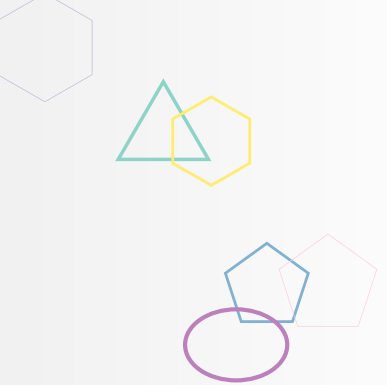[{"shape": "triangle", "thickness": 2.5, "radius": 0.67, "center": [0.422, 0.653]}, {"shape": "hexagon", "thickness": 0.5, "radius": 0.7, "center": [0.116, 0.876]}, {"shape": "pentagon", "thickness": 2, "radius": 0.56, "center": [0.689, 0.256]}, {"shape": "pentagon", "thickness": 0.5, "radius": 0.66, "center": [0.846, 0.259]}, {"shape": "oval", "thickness": 3, "radius": 0.66, "center": [0.609, 0.104]}, {"shape": "hexagon", "thickness": 2, "radius": 0.57, "center": [0.545, 0.633]}]